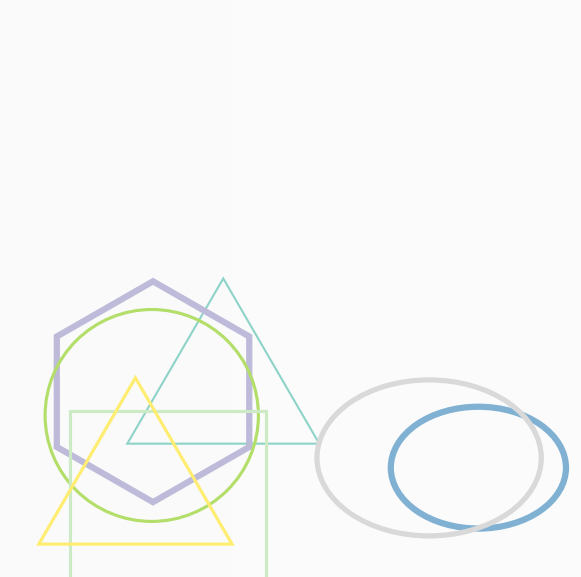[{"shape": "triangle", "thickness": 1, "radius": 0.95, "center": [0.384, 0.326]}, {"shape": "hexagon", "thickness": 3, "radius": 0.96, "center": [0.263, 0.321]}, {"shape": "oval", "thickness": 3, "radius": 0.75, "center": [0.823, 0.189]}, {"shape": "circle", "thickness": 1.5, "radius": 0.92, "center": [0.261, 0.28]}, {"shape": "oval", "thickness": 2.5, "radius": 0.96, "center": [0.738, 0.206]}, {"shape": "square", "thickness": 1.5, "radius": 0.84, "center": [0.29, 0.119]}, {"shape": "triangle", "thickness": 1.5, "radius": 0.96, "center": [0.233, 0.153]}]